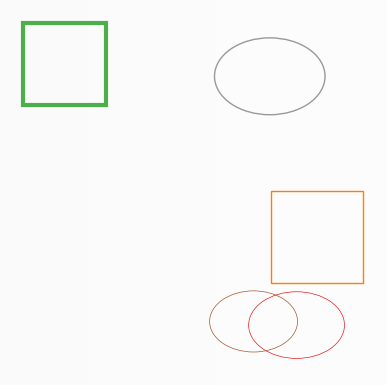[{"shape": "oval", "thickness": 0.5, "radius": 0.62, "center": [0.765, 0.156]}, {"shape": "square", "thickness": 3, "radius": 0.53, "center": [0.166, 0.834]}, {"shape": "square", "thickness": 1, "radius": 0.6, "center": [0.818, 0.384]}, {"shape": "oval", "thickness": 0.5, "radius": 0.57, "center": [0.654, 0.165]}, {"shape": "oval", "thickness": 1, "radius": 0.71, "center": [0.696, 0.802]}]